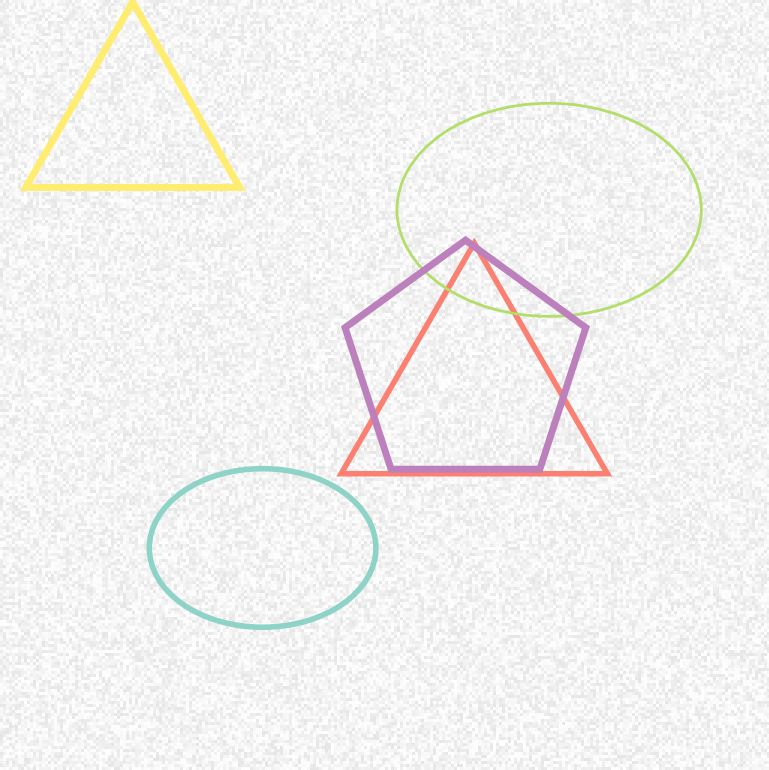[{"shape": "oval", "thickness": 2, "radius": 0.74, "center": [0.341, 0.288]}, {"shape": "triangle", "thickness": 2, "radius": 1.0, "center": [0.616, 0.485]}, {"shape": "oval", "thickness": 1, "radius": 0.99, "center": [0.713, 0.728]}, {"shape": "pentagon", "thickness": 2.5, "radius": 0.82, "center": [0.604, 0.524]}, {"shape": "triangle", "thickness": 2.5, "radius": 0.8, "center": [0.172, 0.837]}]